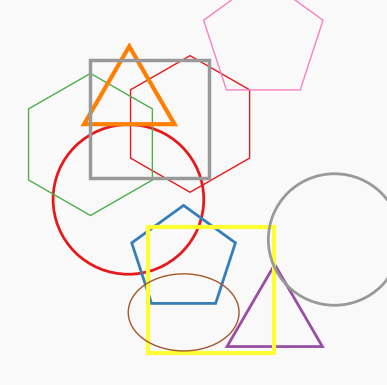[{"shape": "circle", "thickness": 2, "radius": 0.97, "center": [0.331, 0.482]}, {"shape": "hexagon", "thickness": 1, "radius": 0.89, "center": [0.491, 0.678]}, {"shape": "pentagon", "thickness": 2, "radius": 0.7, "center": [0.474, 0.326]}, {"shape": "hexagon", "thickness": 1, "radius": 0.92, "center": [0.233, 0.625]}, {"shape": "triangle", "thickness": 2, "radius": 0.71, "center": [0.709, 0.171]}, {"shape": "triangle", "thickness": 3, "radius": 0.67, "center": [0.334, 0.745]}, {"shape": "square", "thickness": 3, "radius": 0.82, "center": [0.544, 0.247]}, {"shape": "oval", "thickness": 1, "radius": 0.71, "center": [0.474, 0.189]}, {"shape": "pentagon", "thickness": 1, "radius": 0.81, "center": [0.68, 0.897]}, {"shape": "square", "thickness": 2.5, "radius": 0.77, "center": [0.386, 0.691]}, {"shape": "circle", "thickness": 2, "radius": 0.85, "center": [0.863, 0.378]}]